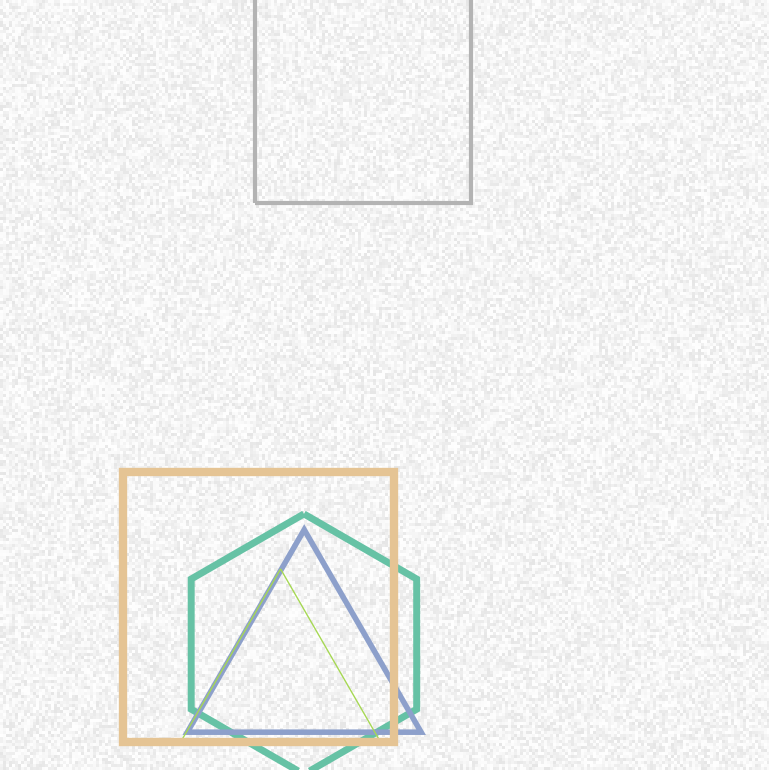[{"shape": "hexagon", "thickness": 2.5, "radius": 0.85, "center": [0.395, 0.163]}, {"shape": "triangle", "thickness": 2, "radius": 0.88, "center": [0.395, 0.137]}, {"shape": "triangle", "thickness": 0.5, "radius": 0.74, "center": [0.364, 0.112]}, {"shape": "square", "thickness": 3, "radius": 0.88, "center": [0.336, 0.212]}, {"shape": "square", "thickness": 1.5, "radius": 0.7, "center": [0.472, 0.876]}]